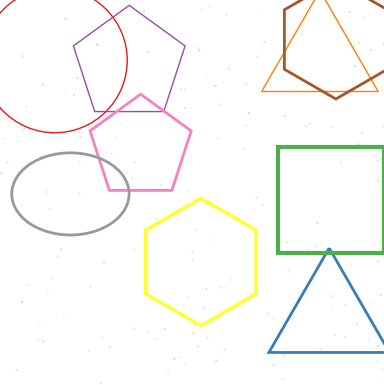[{"shape": "circle", "thickness": 1, "radius": 0.94, "center": [0.142, 0.843]}, {"shape": "triangle", "thickness": 2, "radius": 0.9, "center": [0.855, 0.175]}, {"shape": "square", "thickness": 3, "radius": 0.69, "center": [0.86, 0.48]}, {"shape": "pentagon", "thickness": 1, "radius": 0.76, "center": [0.336, 0.834]}, {"shape": "triangle", "thickness": 1, "radius": 0.87, "center": [0.831, 0.85]}, {"shape": "hexagon", "thickness": 2.5, "radius": 0.83, "center": [0.522, 0.319]}, {"shape": "hexagon", "thickness": 2, "radius": 0.77, "center": [0.872, 0.897]}, {"shape": "pentagon", "thickness": 2, "radius": 0.69, "center": [0.365, 0.617]}, {"shape": "oval", "thickness": 2, "radius": 0.76, "center": [0.183, 0.496]}]